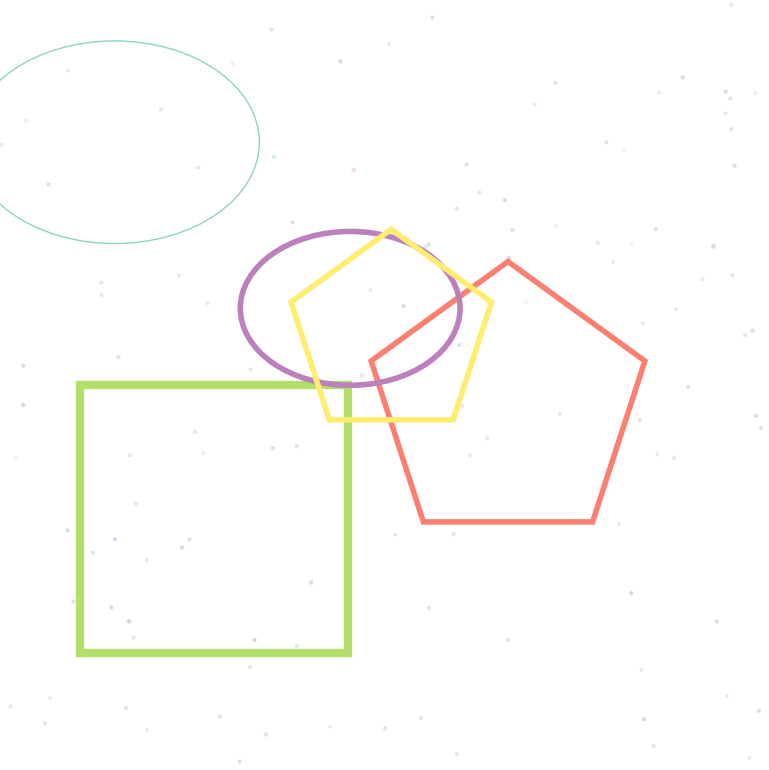[{"shape": "oval", "thickness": 0.5, "radius": 0.94, "center": [0.149, 0.815]}, {"shape": "pentagon", "thickness": 2, "radius": 0.93, "center": [0.66, 0.473]}, {"shape": "square", "thickness": 3, "radius": 0.87, "center": [0.278, 0.327]}, {"shape": "oval", "thickness": 2, "radius": 0.71, "center": [0.455, 0.6]}, {"shape": "pentagon", "thickness": 2, "radius": 0.68, "center": [0.508, 0.565]}]